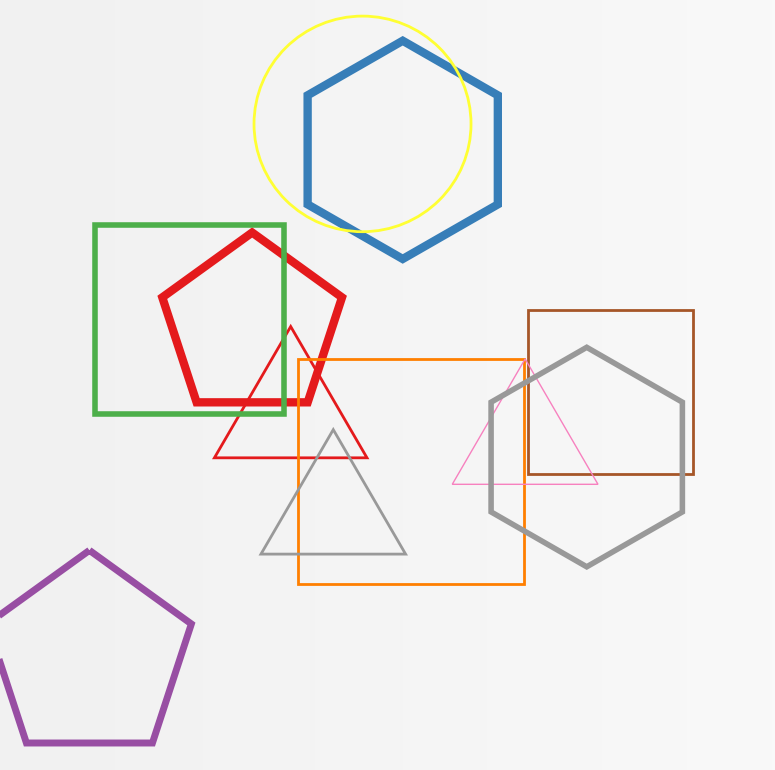[{"shape": "triangle", "thickness": 1, "radius": 0.57, "center": [0.375, 0.462]}, {"shape": "pentagon", "thickness": 3, "radius": 0.61, "center": [0.325, 0.576]}, {"shape": "hexagon", "thickness": 3, "radius": 0.71, "center": [0.52, 0.805]}, {"shape": "square", "thickness": 2, "radius": 0.61, "center": [0.245, 0.585]}, {"shape": "pentagon", "thickness": 2.5, "radius": 0.69, "center": [0.115, 0.147]}, {"shape": "square", "thickness": 1, "radius": 0.73, "center": [0.53, 0.387]}, {"shape": "circle", "thickness": 1, "radius": 0.7, "center": [0.468, 0.839]}, {"shape": "square", "thickness": 1, "radius": 0.53, "center": [0.787, 0.49]}, {"shape": "triangle", "thickness": 0.5, "radius": 0.54, "center": [0.678, 0.425]}, {"shape": "triangle", "thickness": 1, "radius": 0.54, "center": [0.43, 0.334]}, {"shape": "hexagon", "thickness": 2, "radius": 0.71, "center": [0.757, 0.406]}]